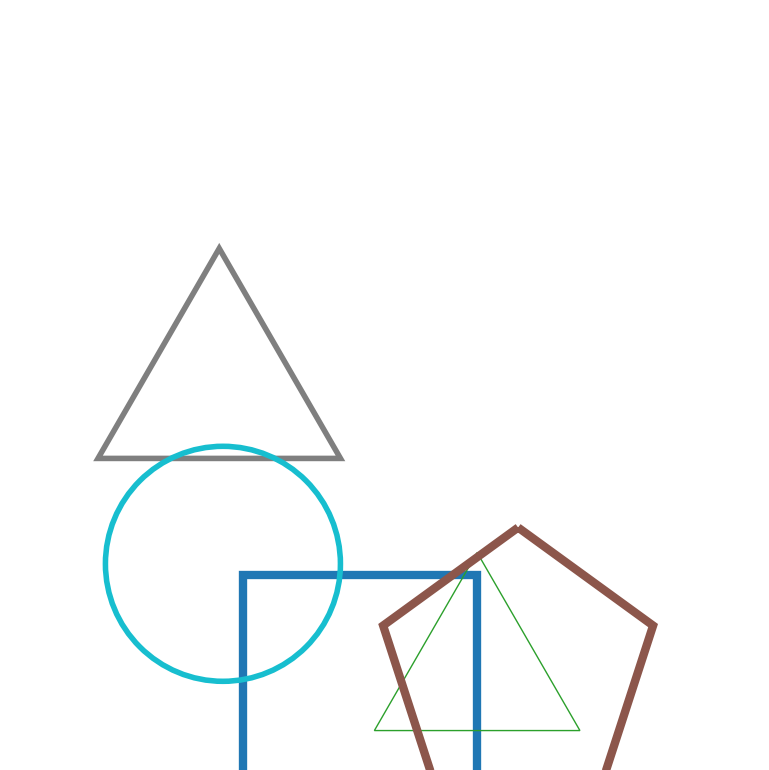[{"shape": "square", "thickness": 3, "radius": 0.76, "center": [0.468, 0.101]}, {"shape": "triangle", "thickness": 0.5, "radius": 0.77, "center": [0.62, 0.128]}, {"shape": "pentagon", "thickness": 3, "radius": 0.92, "center": [0.673, 0.131]}, {"shape": "triangle", "thickness": 2, "radius": 0.91, "center": [0.285, 0.496]}, {"shape": "circle", "thickness": 2, "radius": 0.76, "center": [0.29, 0.268]}]